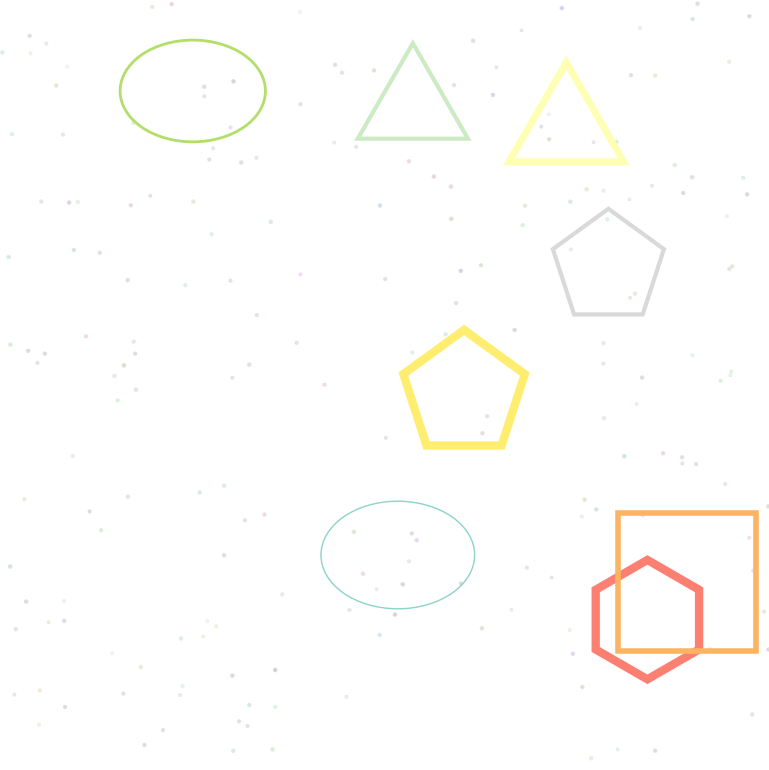[{"shape": "oval", "thickness": 0.5, "radius": 0.5, "center": [0.517, 0.279]}, {"shape": "triangle", "thickness": 2.5, "radius": 0.43, "center": [0.735, 0.833]}, {"shape": "hexagon", "thickness": 3, "radius": 0.39, "center": [0.841, 0.195]}, {"shape": "square", "thickness": 2, "radius": 0.45, "center": [0.892, 0.244]}, {"shape": "oval", "thickness": 1, "radius": 0.47, "center": [0.25, 0.882]}, {"shape": "pentagon", "thickness": 1.5, "radius": 0.38, "center": [0.79, 0.653]}, {"shape": "triangle", "thickness": 1.5, "radius": 0.41, "center": [0.536, 0.861]}, {"shape": "pentagon", "thickness": 3, "radius": 0.41, "center": [0.603, 0.489]}]